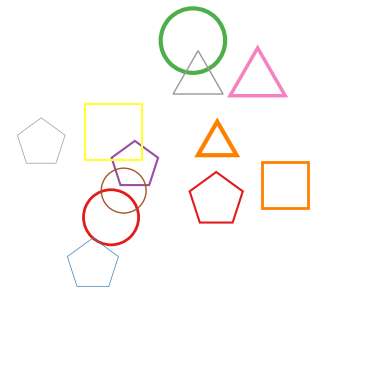[{"shape": "pentagon", "thickness": 1.5, "radius": 0.36, "center": [0.562, 0.481]}, {"shape": "circle", "thickness": 2, "radius": 0.36, "center": [0.288, 0.436]}, {"shape": "pentagon", "thickness": 0.5, "radius": 0.35, "center": [0.241, 0.312]}, {"shape": "circle", "thickness": 3, "radius": 0.42, "center": [0.501, 0.895]}, {"shape": "pentagon", "thickness": 1.5, "radius": 0.32, "center": [0.35, 0.571]}, {"shape": "triangle", "thickness": 3, "radius": 0.29, "center": [0.564, 0.626]}, {"shape": "square", "thickness": 2, "radius": 0.3, "center": [0.74, 0.52]}, {"shape": "square", "thickness": 1.5, "radius": 0.37, "center": [0.295, 0.656]}, {"shape": "circle", "thickness": 1, "radius": 0.29, "center": [0.321, 0.505]}, {"shape": "triangle", "thickness": 2.5, "radius": 0.41, "center": [0.669, 0.793]}, {"shape": "triangle", "thickness": 1, "radius": 0.38, "center": [0.515, 0.793]}, {"shape": "pentagon", "thickness": 0.5, "radius": 0.33, "center": [0.107, 0.629]}]